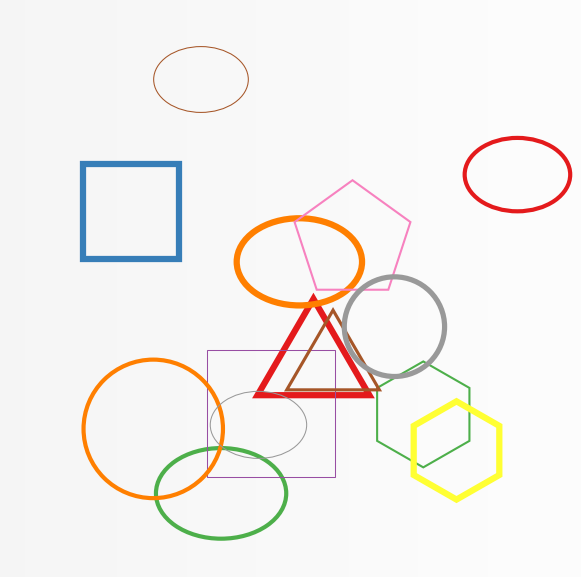[{"shape": "triangle", "thickness": 3, "radius": 0.56, "center": [0.539, 0.37]}, {"shape": "oval", "thickness": 2, "radius": 0.45, "center": [0.89, 0.697]}, {"shape": "square", "thickness": 3, "radius": 0.41, "center": [0.225, 0.633]}, {"shape": "hexagon", "thickness": 1, "radius": 0.46, "center": [0.728, 0.282]}, {"shape": "oval", "thickness": 2, "radius": 0.56, "center": [0.38, 0.145]}, {"shape": "square", "thickness": 0.5, "radius": 0.55, "center": [0.466, 0.284]}, {"shape": "oval", "thickness": 3, "radius": 0.54, "center": [0.515, 0.546]}, {"shape": "circle", "thickness": 2, "radius": 0.6, "center": [0.264, 0.256]}, {"shape": "hexagon", "thickness": 3, "radius": 0.43, "center": [0.785, 0.219]}, {"shape": "triangle", "thickness": 1.5, "radius": 0.46, "center": [0.573, 0.37]}, {"shape": "oval", "thickness": 0.5, "radius": 0.41, "center": [0.346, 0.861]}, {"shape": "pentagon", "thickness": 1, "radius": 0.52, "center": [0.606, 0.582]}, {"shape": "oval", "thickness": 0.5, "radius": 0.41, "center": [0.445, 0.263]}, {"shape": "circle", "thickness": 2.5, "radius": 0.43, "center": [0.679, 0.433]}]